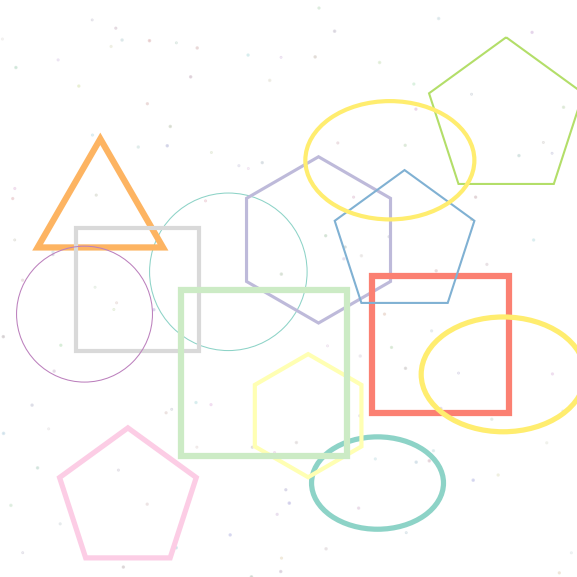[{"shape": "circle", "thickness": 0.5, "radius": 0.68, "center": [0.395, 0.528]}, {"shape": "oval", "thickness": 2.5, "radius": 0.57, "center": [0.654, 0.163]}, {"shape": "hexagon", "thickness": 2, "radius": 0.53, "center": [0.534, 0.279]}, {"shape": "hexagon", "thickness": 1.5, "radius": 0.72, "center": [0.552, 0.584]}, {"shape": "square", "thickness": 3, "radius": 0.6, "center": [0.763, 0.402]}, {"shape": "pentagon", "thickness": 1, "radius": 0.64, "center": [0.701, 0.577]}, {"shape": "triangle", "thickness": 3, "radius": 0.63, "center": [0.174, 0.633]}, {"shape": "pentagon", "thickness": 1, "radius": 0.7, "center": [0.876, 0.794]}, {"shape": "pentagon", "thickness": 2.5, "radius": 0.62, "center": [0.221, 0.134]}, {"shape": "square", "thickness": 2, "radius": 0.53, "center": [0.237, 0.498]}, {"shape": "circle", "thickness": 0.5, "radius": 0.59, "center": [0.146, 0.455]}, {"shape": "square", "thickness": 3, "radius": 0.72, "center": [0.457, 0.353]}, {"shape": "oval", "thickness": 2, "radius": 0.73, "center": [0.675, 0.722]}, {"shape": "oval", "thickness": 2.5, "radius": 0.71, "center": [0.871, 0.351]}]